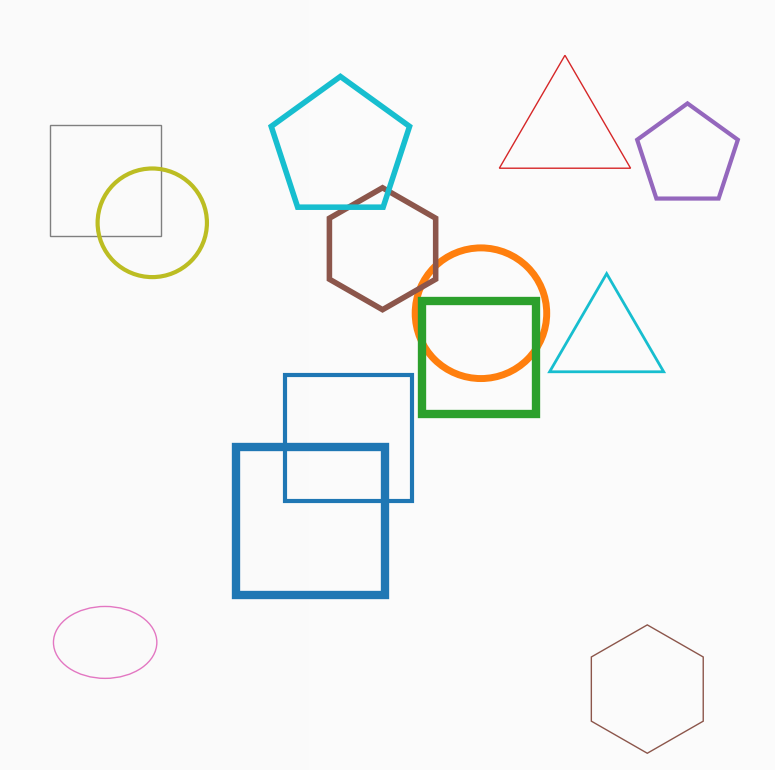[{"shape": "square", "thickness": 1.5, "radius": 0.41, "center": [0.449, 0.432]}, {"shape": "square", "thickness": 3, "radius": 0.48, "center": [0.4, 0.324]}, {"shape": "circle", "thickness": 2.5, "radius": 0.42, "center": [0.621, 0.593]}, {"shape": "square", "thickness": 3, "radius": 0.37, "center": [0.618, 0.536]}, {"shape": "triangle", "thickness": 0.5, "radius": 0.49, "center": [0.729, 0.83]}, {"shape": "pentagon", "thickness": 1.5, "radius": 0.34, "center": [0.887, 0.797]}, {"shape": "hexagon", "thickness": 2, "radius": 0.4, "center": [0.494, 0.677]}, {"shape": "hexagon", "thickness": 0.5, "radius": 0.42, "center": [0.835, 0.105]}, {"shape": "oval", "thickness": 0.5, "radius": 0.33, "center": [0.136, 0.166]}, {"shape": "square", "thickness": 0.5, "radius": 0.36, "center": [0.136, 0.766]}, {"shape": "circle", "thickness": 1.5, "radius": 0.35, "center": [0.196, 0.711]}, {"shape": "pentagon", "thickness": 2, "radius": 0.47, "center": [0.439, 0.807]}, {"shape": "triangle", "thickness": 1, "radius": 0.42, "center": [0.783, 0.56]}]